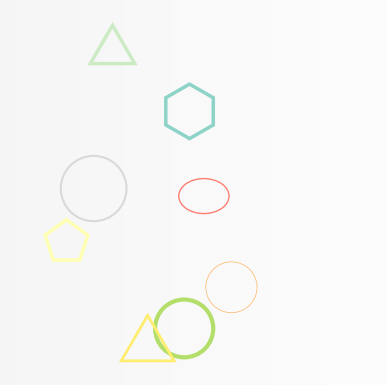[{"shape": "hexagon", "thickness": 2.5, "radius": 0.35, "center": [0.489, 0.711]}, {"shape": "pentagon", "thickness": 2.5, "radius": 0.29, "center": [0.172, 0.371]}, {"shape": "oval", "thickness": 1, "radius": 0.32, "center": [0.526, 0.491]}, {"shape": "circle", "thickness": 0.5, "radius": 0.33, "center": [0.597, 0.254]}, {"shape": "circle", "thickness": 3, "radius": 0.38, "center": [0.475, 0.147]}, {"shape": "circle", "thickness": 1.5, "radius": 0.42, "center": [0.242, 0.51]}, {"shape": "triangle", "thickness": 2.5, "radius": 0.33, "center": [0.29, 0.868]}, {"shape": "triangle", "thickness": 2, "radius": 0.39, "center": [0.381, 0.102]}]